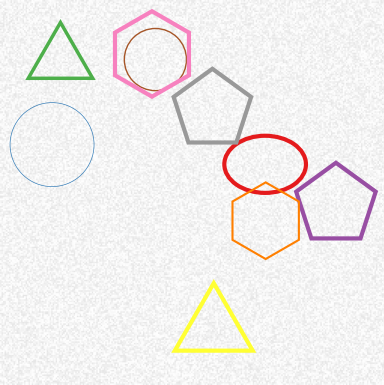[{"shape": "oval", "thickness": 3, "radius": 0.53, "center": [0.689, 0.573]}, {"shape": "circle", "thickness": 0.5, "radius": 0.55, "center": [0.135, 0.624]}, {"shape": "triangle", "thickness": 2.5, "radius": 0.48, "center": [0.157, 0.845]}, {"shape": "pentagon", "thickness": 3, "radius": 0.54, "center": [0.873, 0.469]}, {"shape": "hexagon", "thickness": 1.5, "radius": 0.5, "center": [0.69, 0.427]}, {"shape": "triangle", "thickness": 3, "radius": 0.58, "center": [0.555, 0.148]}, {"shape": "circle", "thickness": 1, "radius": 0.4, "center": [0.404, 0.845]}, {"shape": "hexagon", "thickness": 3, "radius": 0.55, "center": [0.395, 0.86]}, {"shape": "pentagon", "thickness": 3, "radius": 0.53, "center": [0.552, 0.715]}]